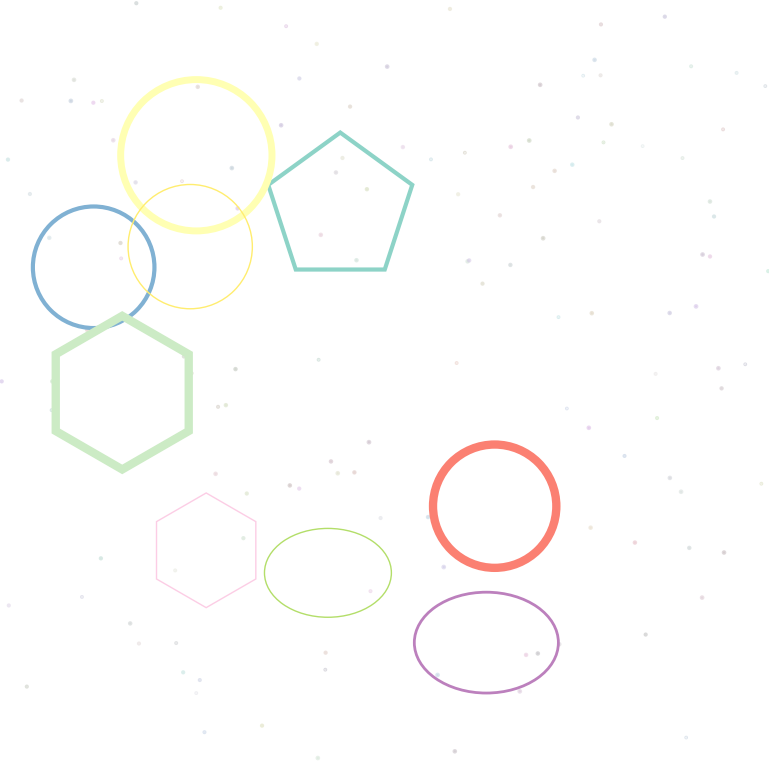[{"shape": "pentagon", "thickness": 1.5, "radius": 0.49, "center": [0.442, 0.73]}, {"shape": "circle", "thickness": 2.5, "radius": 0.49, "center": [0.255, 0.798]}, {"shape": "circle", "thickness": 3, "radius": 0.4, "center": [0.642, 0.343]}, {"shape": "circle", "thickness": 1.5, "radius": 0.39, "center": [0.122, 0.653]}, {"shape": "oval", "thickness": 0.5, "radius": 0.41, "center": [0.426, 0.256]}, {"shape": "hexagon", "thickness": 0.5, "radius": 0.37, "center": [0.268, 0.285]}, {"shape": "oval", "thickness": 1, "radius": 0.47, "center": [0.632, 0.165]}, {"shape": "hexagon", "thickness": 3, "radius": 0.5, "center": [0.159, 0.49]}, {"shape": "circle", "thickness": 0.5, "radius": 0.4, "center": [0.247, 0.68]}]